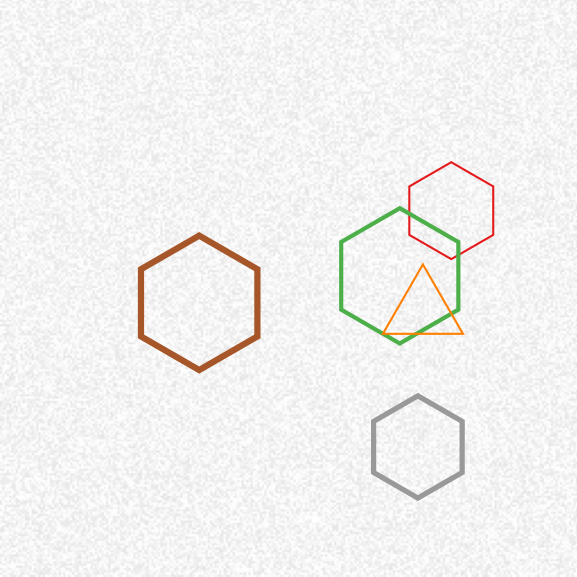[{"shape": "hexagon", "thickness": 1, "radius": 0.42, "center": [0.781, 0.634]}, {"shape": "hexagon", "thickness": 2, "radius": 0.59, "center": [0.692, 0.521]}, {"shape": "triangle", "thickness": 1, "radius": 0.4, "center": [0.732, 0.461]}, {"shape": "hexagon", "thickness": 3, "radius": 0.58, "center": [0.345, 0.475]}, {"shape": "hexagon", "thickness": 2.5, "radius": 0.44, "center": [0.724, 0.225]}]